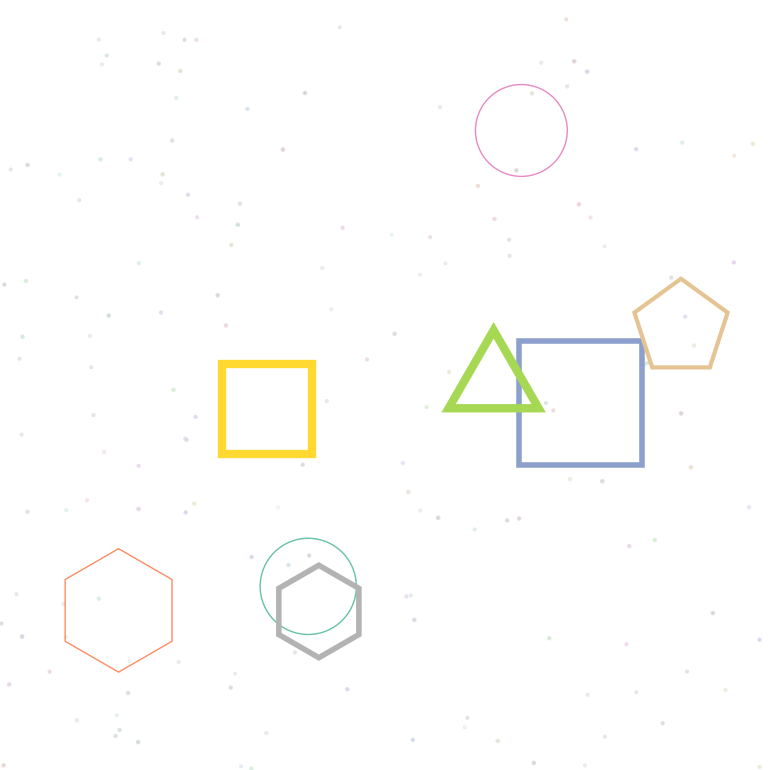[{"shape": "circle", "thickness": 0.5, "radius": 0.31, "center": [0.4, 0.238]}, {"shape": "hexagon", "thickness": 0.5, "radius": 0.4, "center": [0.154, 0.207]}, {"shape": "square", "thickness": 2, "radius": 0.4, "center": [0.754, 0.477]}, {"shape": "circle", "thickness": 0.5, "radius": 0.3, "center": [0.677, 0.831]}, {"shape": "triangle", "thickness": 3, "radius": 0.34, "center": [0.641, 0.504]}, {"shape": "square", "thickness": 3, "radius": 0.29, "center": [0.347, 0.469]}, {"shape": "pentagon", "thickness": 1.5, "radius": 0.32, "center": [0.884, 0.574]}, {"shape": "hexagon", "thickness": 2, "radius": 0.3, "center": [0.414, 0.206]}]